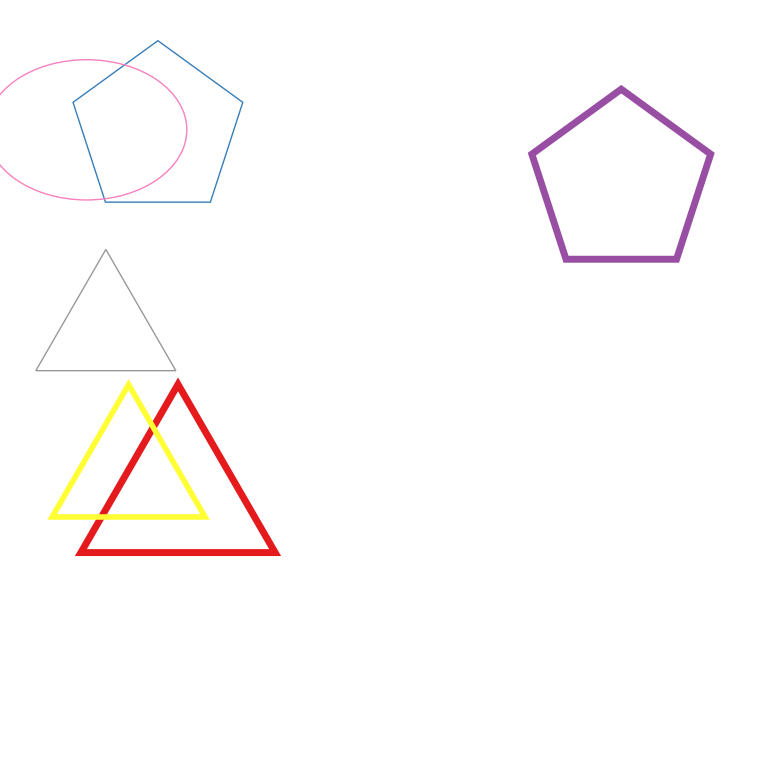[{"shape": "triangle", "thickness": 2.5, "radius": 0.73, "center": [0.231, 0.355]}, {"shape": "pentagon", "thickness": 0.5, "radius": 0.58, "center": [0.205, 0.831]}, {"shape": "pentagon", "thickness": 2.5, "radius": 0.61, "center": [0.807, 0.762]}, {"shape": "triangle", "thickness": 2, "radius": 0.57, "center": [0.167, 0.386]}, {"shape": "oval", "thickness": 0.5, "radius": 0.65, "center": [0.113, 0.831]}, {"shape": "triangle", "thickness": 0.5, "radius": 0.52, "center": [0.137, 0.571]}]